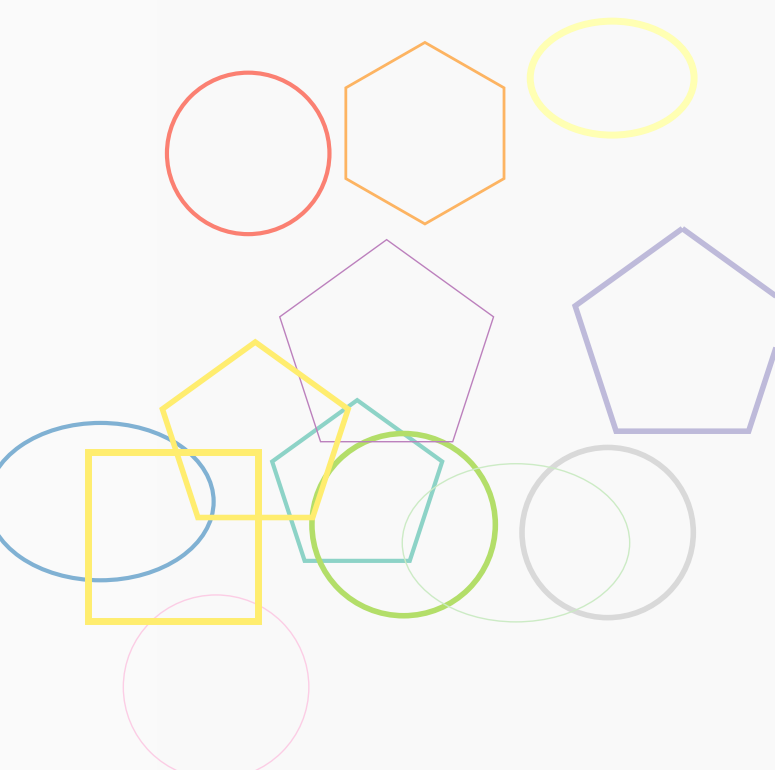[{"shape": "pentagon", "thickness": 1.5, "radius": 0.58, "center": [0.461, 0.365]}, {"shape": "oval", "thickness": 2.5, "radius": 0.53, "center": [0.79, 0.899]}, {"shape": "pentagon", "thickness": 2, "radius": 0.73, "center": [0.881, 0.558]}, {"shape": "circle", "thickness": 1.5, "radius": 0.52, "center": [0.32, 0.801]}, {"shape": "oval", "thickness": 1.5, "radius": 0.73, "center": [0.13, 0.349]}, {"shape": "hexagon", "thickness": 1, "radius": 0.59, "center": [0.548, 0.827]}, {"shape": "circle", "thickness": 2, "radius": 0.59, "center": [0.521, 0.319]}, {"shape": "circle", "thickness": 0.5, "radius": 0.6, "center": [0.279, 0.108]}, {"shape": "circle", "thickness": 2, "radius": 0.55, "center": [0.784, 0.308]}, {"shape": "pentagon", "thickness": 0.5, "radius": 0.73, "center": [0.499, 0.544]}, {"shape": "oval", "thickness": 0.5, "radius": 0.73, "center": [0.666, 0.295]}, {"shape": "pentagon", "thickness": 2, "radius": 0.63, "center": [0.329, 0.43]}, {"shape": "square", "thickness": 2.5, "radius": 0.55, "center": [0.223, 0.303]}]